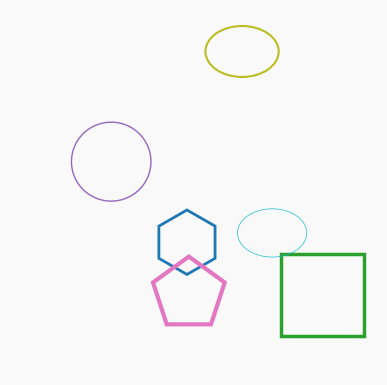[{"shape": "hexagon", "thickness": 2, "radius": 0.42, "center": [0.483, 0.371]}, {"shape": "square", "thickness": 2.5, "radius": 0.53, "center": [0.832, 0.234]}, {"shape": "circle", "thickness": 1, "radius": 0.51, "center": [0.287, 0.58]}, {"shape": "pentagon", "thickness": 3, "radius": 0.49, "center": [0.487, 0.236]}, {"shape": "oval", "thickness": 1.5, "radius": 0.47, "center": [0.625, 0.866]}, {"shape": "oval", "thickness": 0.5, "radius": 0.45, "center": [0.702, 0.395]}]